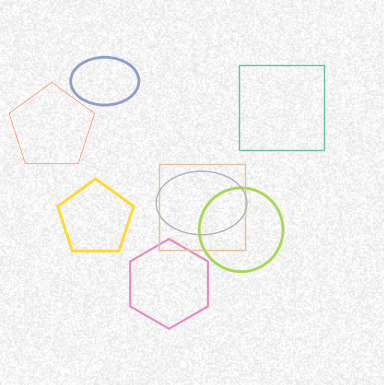[{"shape": "square", "thickness": 1, "radius": 0.55, "center": [0.73, 0.722]}, {"shape": "pentagon", "thickness": 0.5, "radius": 0.58, "center": [0.134, 0.669]}, {"shape": "oval", "thickness": 2, "radius": 0.44, "center": [0.272, 0.789]}, {"shape": "hexagon", "thickness": 1.5, "radius": 0.58, "center": [0.439, 0.263]}, {"shape": "circle", "thickness": 2, "radius": 0.54, "center": [0.626, 0.403]}, {"shape": "pentagon", "thickness": 2, "radius": 0.52, "center": [0.248, 0.432]}, {"shape": "square", "thickness": 1, "radius": 0.56, "center": [0.525, 0.461]}, {"shape": "oval", "thickness": 1, "radius": 0.59, "center": [0.524, 0.473]}]